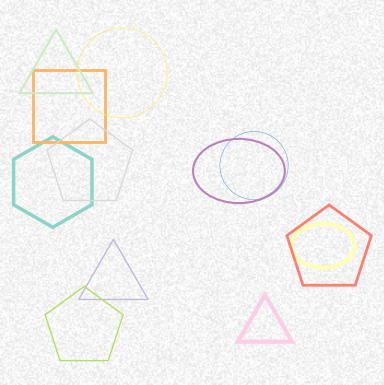[{"shape": "hexagon", "thickness": 2.5, "radius": 0.59, "center": [0.137, 0.527]}, {"shape": "oval", "thickness": 3, "radius": 0.41, "center": [0.839, 0.362]}, {"shape": "triangle", "thickness": 1, "radius": 0.52, "center": [0.294, 0.274]}, {"shape": "pentagon", "thickness": 2, "radius": 0.58, "center": [0.855, 0.352]}, {"shape": "circle", "thickness": 0.5, "radius": 0.44, "center": [0.66, 0.57]}, {"shape": "square", "thickness": 2, "radius": 0.47, "center": [0.18, 0.724]}, {"shape": "pentagon", "thickness": 1, "radius": 0.53, "center": [0.219, 0.15]}, {"shape": "triangle", "thickness": 3, "radius": 0.41, "center": [0.688, 0.153]}, {"shape": "pentagon", "thickness": 1, "radius": 0.58, "center": [0.233, 0.574]}, {"shape": "oval", "thickness": 1.5, "radius": 0.6, "center": [0.621, 0.556]}, {"shape": "triangle", "thickness": 1.5, "radius": 0.55, "center": [0.146, 0.813]}, {"shape": "circle", "thickness": 0.5, "radius": 0.58, "center": [0.317, 0.811]}]